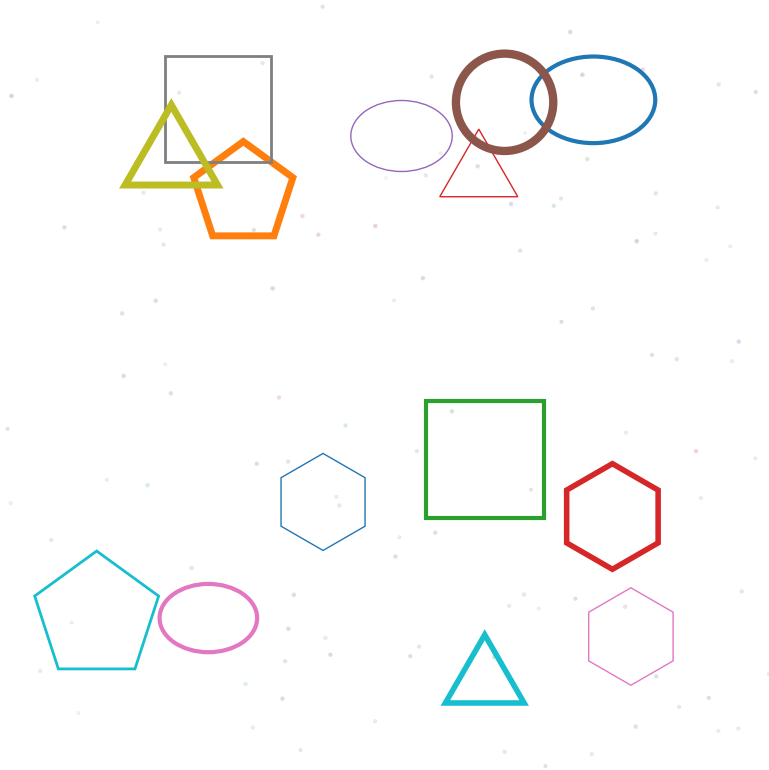[{"shape": "hexagon", "thickness": 0.5, "radius": 0.31, "center": [0.42, 0.348]}, {"shape": "oval", "thickness": 1.5, "radius": 0.4, "center": [0.771, 0.87]}, {"shape": "pentagon", "thickness": 2.5, "radius": 0.34, "center": [0.316, 0.748]}, {"shape": "square", "thickness": 1.5, "radius": 0.38, "center": [0.63, 0.404]}, {"shape": "hexagon", "thickness": 2, "radius": 0.34, "center": [0.795, 0.329]}, {"shape": "triangle", "thickness": 0.5, "radius": 0.29, "center": [0.622, 0.774]}, {"shape": "oval", "thickness": 0.5, "radius": 0.33, "center": [0.521, 0.823]}, {"shape": "circle", "thickness": 3, "radius": 0.32, "center": [0.655, 0.867]}, {"shape": "hexagon", "thickness": 0.5, "radius": 0.32, "center": [0.819, 0.173]}, {"shape": "oval", "thickness": 1.5, "radius": 0.32, "center": [0.271, 0.197]}, {"shape": "square", "thickness": 1, "radius": 0.34, "center": [0.283, 0.858]}, {"shape": "triangle", "thickness": 2.5, "radius": 0.35, "center": [0.222, 0.794]}, {"shape": "pentagon", "thickness": 1, "radius": 0.42, "center": [0.126, 0.2]}, {"shape": "triangle", "thickness": 2, "radius": 0.3, "center": [0.63, 0.117]}]